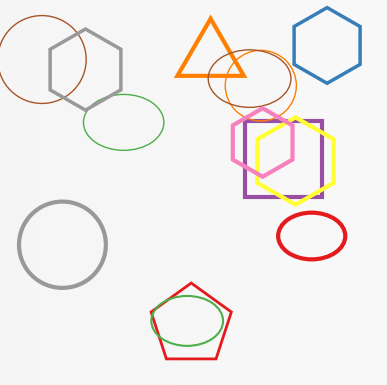[{"shape": "pentagon", "thickness": 2, "radius": 0.54, "center": [0.493, 0.156]}, {"shape": "oval", "thickness": 3, "radius": 0.43, "center": [0.804, 0.387]}, {"shape": "hexagon", "thickness": 2.5, "radius": 0.49, "center": [0.844, 0.882]}, {"shape": "oval", "thickness": 1.5, "radius": 0.46, "center": [0.483, 0.166]}, {"shape": "oval", "thickness": 1, "radius": 0.52, "center": [0.319, 0.682]}, {"shape": "square", "thickness": 3, "radius": 0.5, "center": [0.731, 0.587]}, {"shape": "circle", "thickness": 1, "radius": 0.46, "center": [0.673, 0.778]}, {"shape": "triangle", "thickness": 3, "radius": 0.49, "center": [0.544, 0.853]}, {"shape": "hexagon", "thickness": 3, "radius": 0.57, "center": [0.763, 0.582]}, {"shape": "circle", "thickness": 1, "radius": 0.57, "center": [0.108, 0.845]}, {"shape": "oval", "thickness": 1, "radius": 0.53, "center": [0.644, 0.796]}, {"shape": "hexagon", "thickness": 3, "radius": 0.44, "center": [0.678, 0.63]}, {"shape": "hexagon", "thickness": 2.5, "radius": 0.53, "center": [0.221, 0.819]}, {"shape": "circle", "thickness": 3, "radius": 0.56, "center": [0.161, 0.364]}]